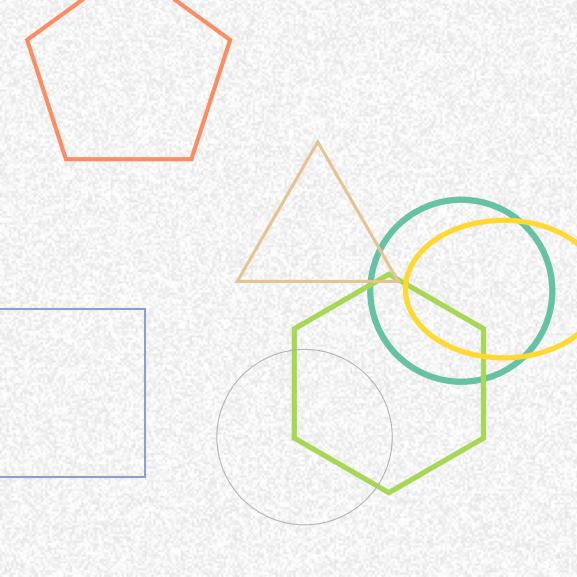[{"shape": "circle", "thickness": 3, "radius": 0.79, "center": [0.799, 0.496]}, {"shape": "pentagon", "thickness": 2, "radius": 0.92, "center": [0.223, 0.873]}, {"shape": "square", "thickness": 1, "radius": 0.73, "center": [0.105, 0.319]}, {"shape": "hexagon", "thickness": 2.5, "radius": 0.95, "center": [0.673, 0.335]}, {"shape": "oval", "thickness": 2.5, "radius": 0.85, "center": [0.872, 0.499]}, {"shape": "triangle", "thickness": 1.5, "radius": 0.8, "center": [0.55, 0.592]}, {"shape": "circle", "thickness": 0.5, "radius": 0.76, "center": [0.527, 0.242]}]